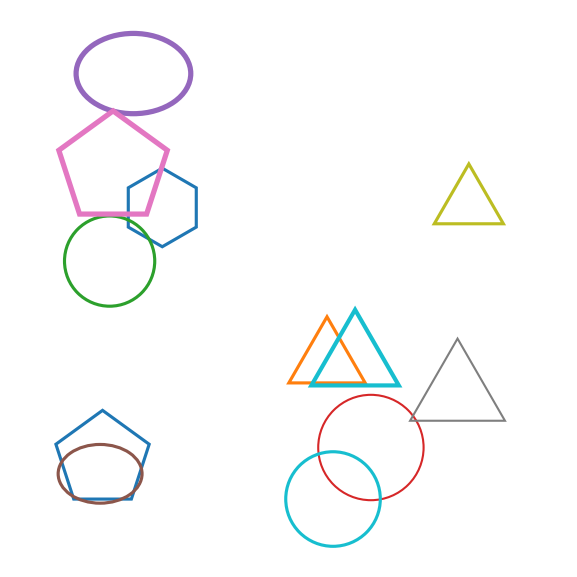[{"shape": "hexagon", "thickness": 1.5, "radius": 0.34, "center": [0.281, 0.64]}, {"shape": "pentagon", "thickness": 1.5, "radius": 0.42, "center": [0.178, 0.204]}, {"shape": "triangle", "thickness": 1.5, "radius": 0.38, "center": [0.566, 0.374]}, {"shape": "circle", "thickness": 1.5, "radius": 0.39, "center": [0.19, 0.547]}, {"shape": "circle", "thickness": 1, "radius": 0.46, "center": [0.642, 0.224]}, {"shape": "oval", "thickness": 2.5, "radius": 0.5, "center": [0.231, 0.872]}, {"shape": "oval", "thickness": 1.5, "radius": 0.36, "center": [0.173, 0.179]}, {"shape": "pentagon", "thickness": 2.5, "radius": 0.49, "center": [0.196, 0.708]}, {"shape": "triangle", "thickness": 1, "radius": 0.47, "center": [0.792, 0.318]}, {"shape": "triangle", "thickness": 1.5, "radius": 0.35, "center": [0.812, 0.646]}, {"shape": "triangle", "thickness": 2, "radius": 0.44, "center": [0.615, 0.375]}, {"shape": "circle", "thickness": 1.5, "radius": 0.41, "center": [0.577, 0.135]}]